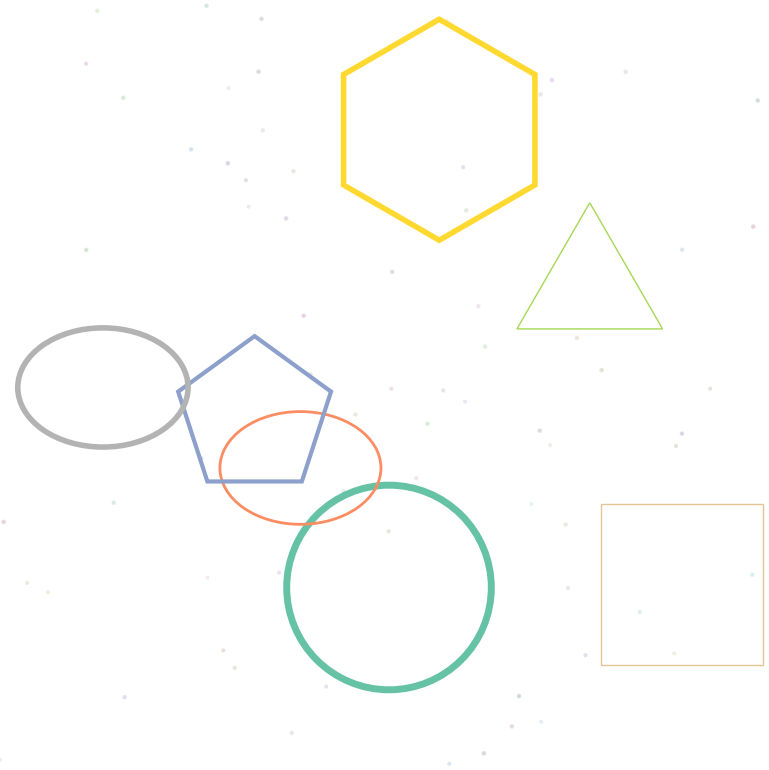[{"shape": "circle", "thickness": 2.5, "radius": 0.66, "center": [0.505, 0.237]}, {"shape": "oval", "thickness": 1, "radius": 0.52, "center": [0.39, 0.392]}, {"shape": "pentagon", "thickness": 1.5, "radius": 0.52, "center": [0.331, 0.459]}, {"shape": "triangle", "thickness": 0.5, "radius": 0.55, "center": [0.766, 0.627]}, {"shape": "hexagon", "thickness": 2, "radius": 0.72, "center": [0.57, 0.831]}, {"shape": "square", "thickness": 0.5, "radius": 0.52, "center": [0.886, 0.241]}, {"shape": "oval", "thickness": 2, "radius": 0.55, "center": [0.134, 0.497]}]